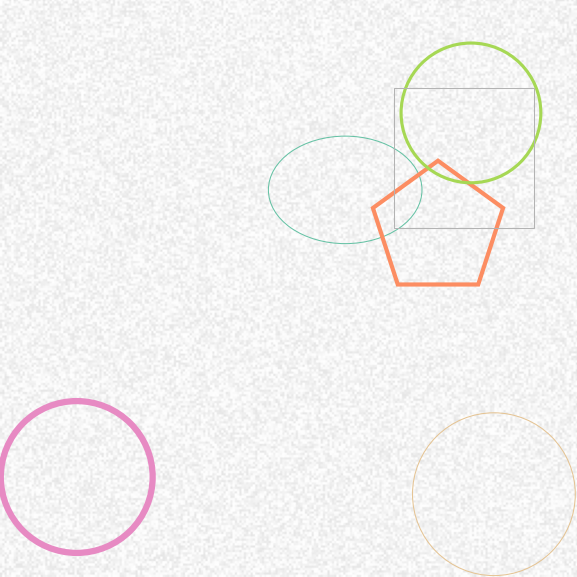[{"shape": "oval", "thickness": 0.5, "radius": 0.66, "center": [0.598, 0.67]}, {"shape": "pentagon", "thickness": 2, "radius": 0.59, "center": [0.758, 0.602]}, {"shape": "circle", "thickness": 3, "radius": 0.66, "center": [0.133, 0.173]}, {"shape": "circle", "thickness": 1.5, "radius": 0.6, "center": [0.816, 0.804]}, {"shape": "circle", "thickness": 0.5, "radius": 0.7, "center": [0.855, 0.143]}, {"shape": "square", "thickness": 0.5, "radius": 0.61, "center": [0.803, 0.726]}]